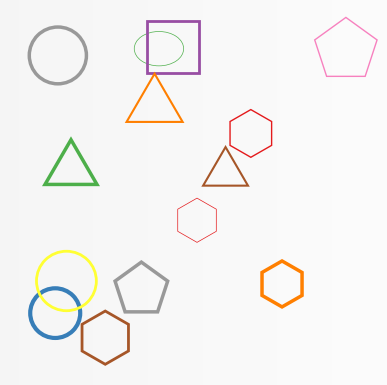[{"shape": "hexagon", "thickness": 0.5, "radius": 0.29, "center": [0.508, 0.428]}, {"shape": "hexagon", "thickness": 1, "radius": 0.31, "center": [0.647, 0.653]}, {"shape": "circle", "thickness": 3, "radius": 0.32, "center": [0.142, 0.187]}, {"shape": "triangle", "thickness": 2.5, "radius": 0.39, "center": [0.183, 0.56]}, {"shape": "oval", "thickness": 0.5, "radius": 0.32, "center": [0.41, 0.874]}, {"shape": "square", "thickness": 2, "radius": 0.34, "center": [0.446, 0.877]}, {"shape": "triangle", "thickness": 1.5, "radius": 0.42, "center": [0.399, 0.725]}, {"shape": "hexagon", "thickness": 2.5, "radius": 0.3, "center": [0.728, 0.262]}, {"shape": "circle", "thickness": 2, "radius": 0.39, "center": [0.171, 0.27]}, {"shape": "hexagon", "thickness": 2, "radius": 0.35, "center": [0.272, 0.123]}, {"shape": "triangle", "thickness": 1.5, "radius": 0.33, "center": [0.582, 0.551]}, {"shape": "pentagon", "thickness": 1, "radius": 0.42, "center": [0.893, 0.87]}, {"shape": "pentagon", "thickness": 2.5, "radius": 0.36, "center": [0.365, 0.248]}, {"shape": "circle", "thickness": 2.5, "radius": 0.37, "center": [0.149, 0.856]}]